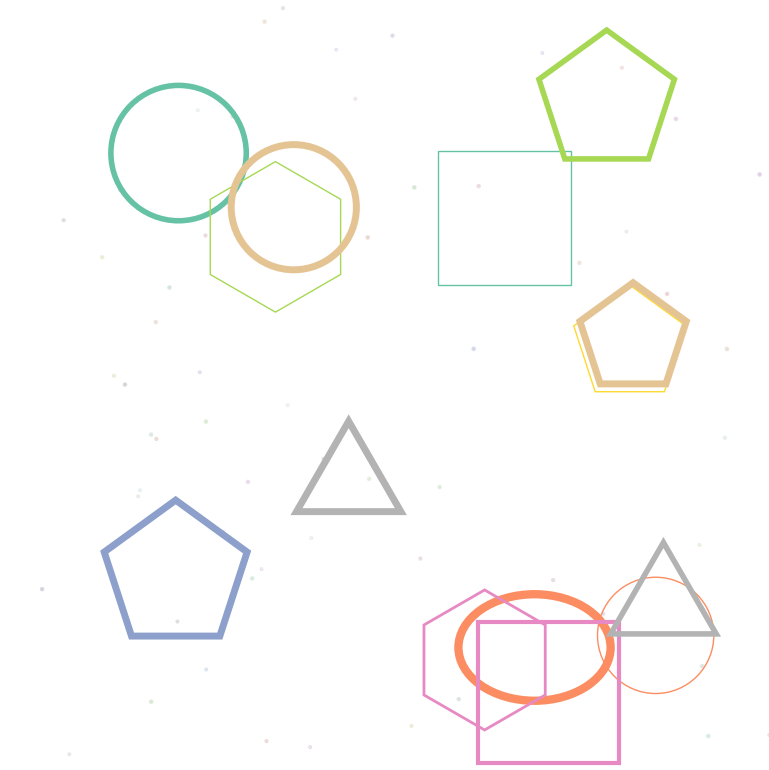[{"shape": "square", "thickness": 0.5, "radius": 0.43, "center": [0.655, 0.717]}, {"shape": "circle", "thickness": 2, "radius": 0.44, "center": [0.232, 0.801]}, {"shape": "circle", "thickness": 0.5, "radius": 0.38, "center": [0.851, 0.175]}, {"shape": "oval", "thickness": 3, "radius": 0.49, "center": [0.694, 0.159]}, {"shape": "pentagon", "thickness": 2.5, "radius": 0.49, "center": [0.228, 0.253]}, {"shape": "square", "thickness": 1.5, "radius": 0.46, "center": [0.712, 0.101]}, {"shape": "hexagon", "thickness": 1, "radius": 0.45, "center": [0.629, 0.143]}, {"shape": "pentagon", "thickness": 2, "radius": 0.46, "center": [0.788, 0.868]}, {"shape": "hexagon", "thickness": 0.5, "radius": 0.49, "center": [0.358, 0.692]}, {"shape": "pentagon", "thickness": 0.5, "radius": 0.38, "center": [0.818, 0.553]}, {"shape": "pentagon", "thickness": 2.5, "radius": 0.36, "center": [0.822, 0.56]}, {"shape": "circle", "thickness": 2.5, "radius": 0.41, "center": [0.382, 0.731]}, {"shape": "triangle", "thickness": 2, "radius": 0.4, "center": [0.862, 0.216]}, {"shape": "triangle", "thickness": 2.5, "radius": 0.39, "center": [0.453, 0.375]}]